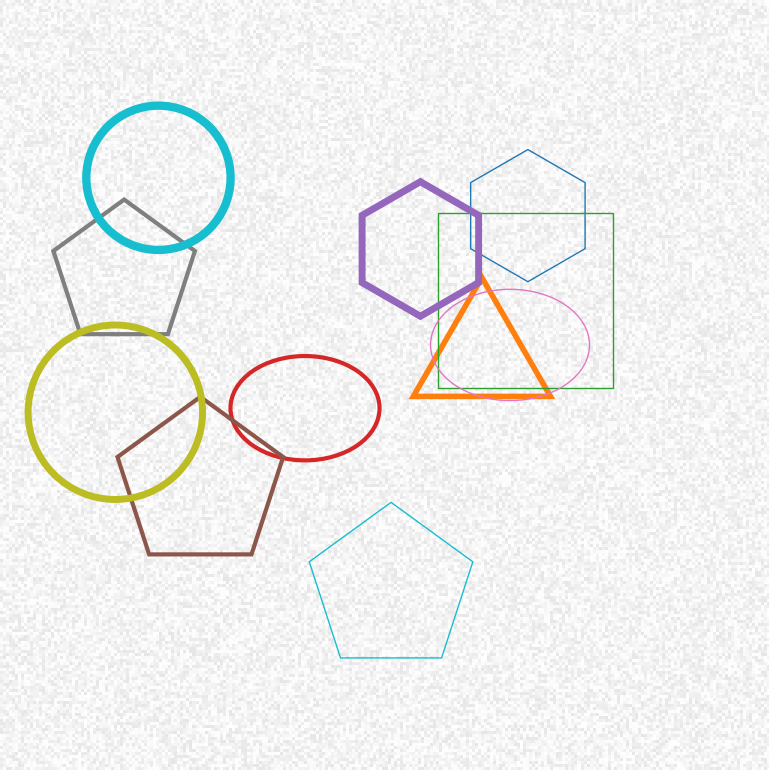[{"shape": "hexagon", "thickness": 0.5, "radius": 0.43, "center": [0.686, 0.72]}, {"shape": "triangle", "thickness": 2, "radius": 0.51, "center": [0.626, 0.537]}, {"shape": "square", "thickness": 0.5, "radius": 0.57, "center": [0.683, 0.61]}, {"shape": "oval", "thickness": 1.5, "radius": 0.48, "center": [0.396, 0.47]}, {"shape": "hexagon", "thickness": 2.5, "radius": 0.44, "center": [0.546, 0.677]}, {"shape": "pentagon", "thickness": 1.5, "radius": 0.57, "center": [0.26, 0.372]}, {"shape": "oval", "thickness": 0.5, "radius": 0.52, "center": [0.662, 0.552]}, {"shape": "pentagon", "thickness": 1.5, "radius": 0.48, "center": [0.161, 0.644]}, {"shape": "circle", "thickness": 2.5, "radius": 0.57, "center": [0.15, 0.465]}, {"shape": "circle", "thickness": 3, "radius": 0.47, "center": [0.206, 0.769]}, {"shape": "pentagon", "thickness": 0.5, "radius": 0.56, "center": [0.508, 0.236]}]